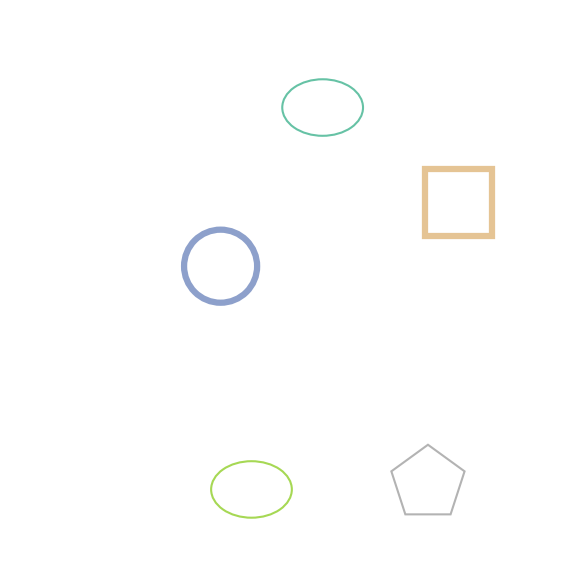[{"shape": "oval", "thickness": 1, "radius": 0.35, "center": [0.559, 0.813]}, {"shape": "circle", "thickness": 3, "radius": 0.32, "center": [0.382, 0.538]}, {"shape": "oval", "thickness": 1, "radius": 0.35, "center": [0.435, 0.152]}, {"shape": "square", "thickness": 3, "radius": 0.29, "center": [0.794, 0.649]}, {"shape": "pentagon", "thickness": 1, "radius": 0.33, "center": [0.741, 0.162]}]